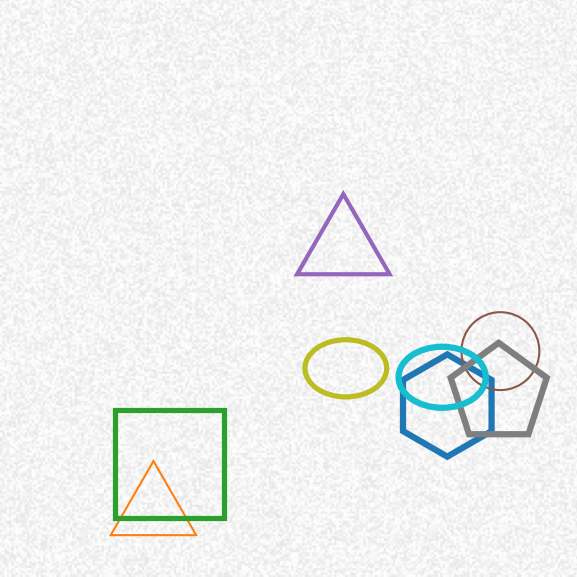[{"shape": "hexagon", "thickness": 3, "radius": 0.44, "center": [0.775, 0.297]}, {"shape": "triangle", "thickness": 1, "radius": 0.43, "center": [0.266, 0.115]}, {"shape": "square", "thickness": 2.5, "radius": 0.47, "center": [0.293, 0.195]}, {"shape": "triangle", "thickness": 2, "radius": 0.46, "center": [0.595, 0.571]}, {"shape": "circle", "thickness": 1, "radius": 0.34, "center": [0.866, 0.391]}, {"shape": "pentagon", "thickness": 3, "radius": 0.44, "center": [0.864, 0.318]}, {"shape": "oval", "thickness": 2.5, "radius": 0.35, "center": [0.599, 0.361]}, {"shape": "oval", "thickness": 3, "radius": 0.38, "center": [0.766, 0.346]}]